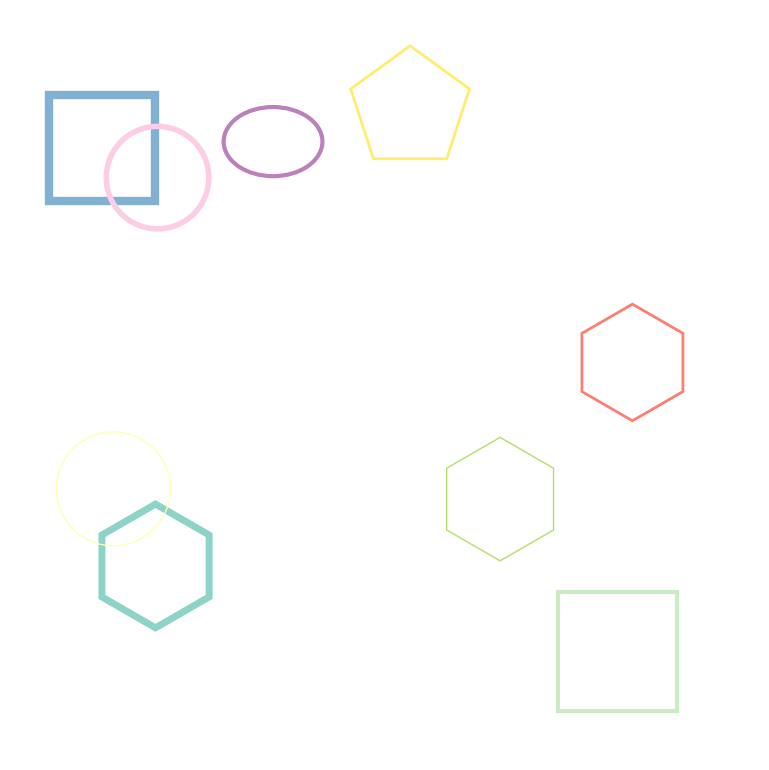[{"shape": "hexagon", "thickness": 2.5, "radius": 0.4, "center": [0.202, 0.265]}, {"shape": "circle", "thickness": 0.5, "radius": 0.37, "center": [0.147, 0.365]}, {"shape": "hexagon", "thickness": 1, "radius": 0.38, "center": [0.821, 0.529]}, {"shape": "square", "thickness": 3, "radius": 0.34, "center": [0.132, 0.808]}, {"shape": "hexagon", "thickness": 0.5, "radius": 0.4, "center": [0.649, 0.352]}, {"shape": "circle", "thickness": 2, "radius": 0.33, "center": [0.205, 0.769]}, {"shape": "oval", "thickness": 1.5, "radius": 0.32, "center": [0.355, 0.816]}, {"shape": "square", "thickness": 1.5, "radius": 0.39, "center": [0.802, 0.154]}, {"shape": "pentagon", "thickness": 1, "radius": 0.41, "center": [0.533, 0.859]}]